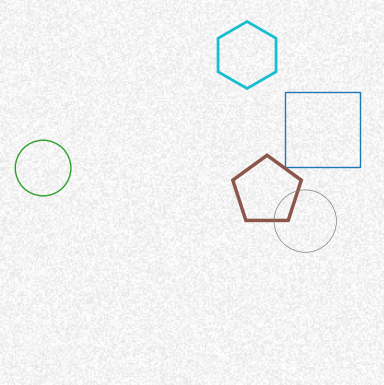[{"shape": "square", "thickness": 1, "radius": 0.49, "center": [0.837, 0.664]}, {"shape": "circle", "thickness": 1, "radius": 0.36, "center": [0.112, 0.563]}, {"shape": "pentagon", "thickness": 2.5, "radius": 0.47, "center": [0.694, 0.503]}, {"shape": "circle", "thickness": 0.5, "radius": 0.41, "center": [0.793, 0.426]}, {"shape": "hexagon", "thickness": 2, "radius": 0.43, "center": [0.642, 0.857]}]